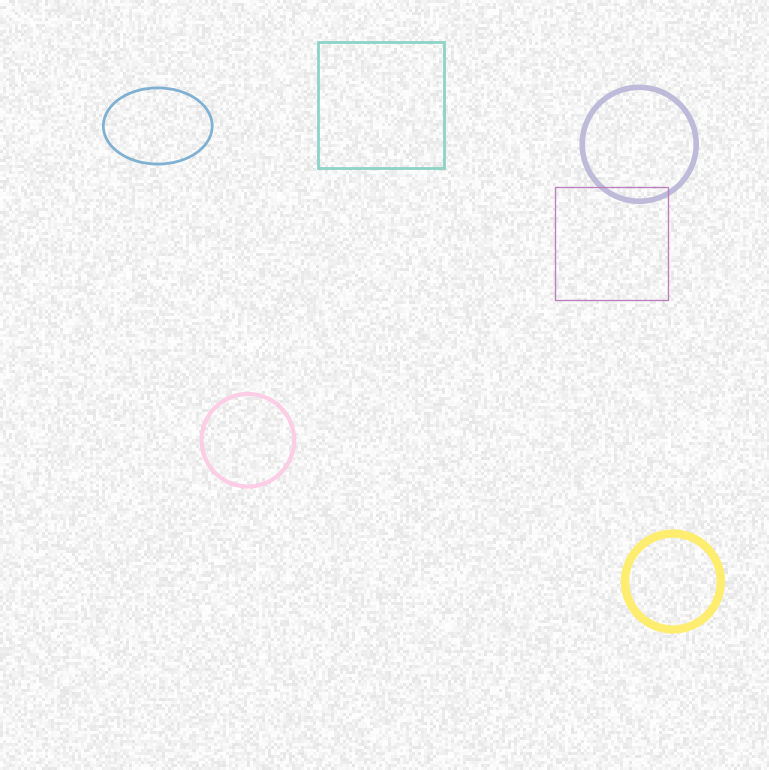[{"shape": "square", "thickness": 1, "radius": 0.41, "center": [0.495, 0.864]}, {"shape": "circle", "thickness": 2, "radius": 0.37, "center": [0.83, 0.813]}, {"shape": "oval", "thickness": 1, "radius": 0.35, "center": [0.205, 0.836]}, {"shape": "circle", "thickness": 1.5, "radius": 0.3, "center": [0.322, 0.428]}, {"shape": "square", "thickness": 0.5, "radius": 0.37, "center": [0.794, 0.684]}, {"shape": "circle", "thickness": 3, "radius": 0.31, "center": [0.874, 0.245]}]